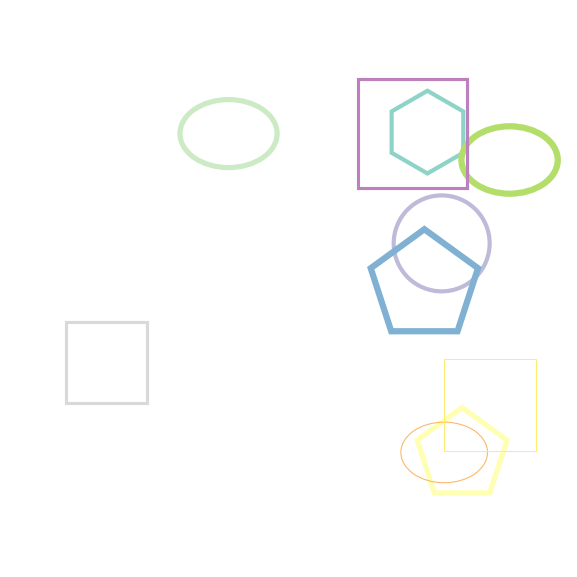[{"shape": "hexagon", "thickness": 2, "radius": 0.36, "center": [0.74, 0.77]}, {"shape": "pentagon", "thickness": 2.5, "radius": 0.41, "center": [0.8, 0.212]}, {"shape": "circle", "thickness": 2, "radius": 0.42, "center": [0.765, 0.578]}, {"shape": "pentagon", "thickness": 3, "radius": 0.49, "center": [0.735, 0.505]}, {"shape": "oval", "thickness": 0.5, "radius": 0.37, "center": [0.769, 0.216]}, {"shape": "oval", "thickness": 3, "radius": 0.42, "center": [0.882, 0.722]}, {"shape": "square", "thickness": 1.5, "radius": 0.35, "center": [0.184, 0.372]}, {"shape": "square", "thickness": 1.5, "radius": 0.47, "center": [0.715, 0.767]}, {"shape": "oval", "thickness": 2.5, "radius": 0.42, "center": [0.396, 0.768]}, {"shape": "square", "thickness": 0.5, "radius": 0.4, "center": [0.849, 0.298]}]